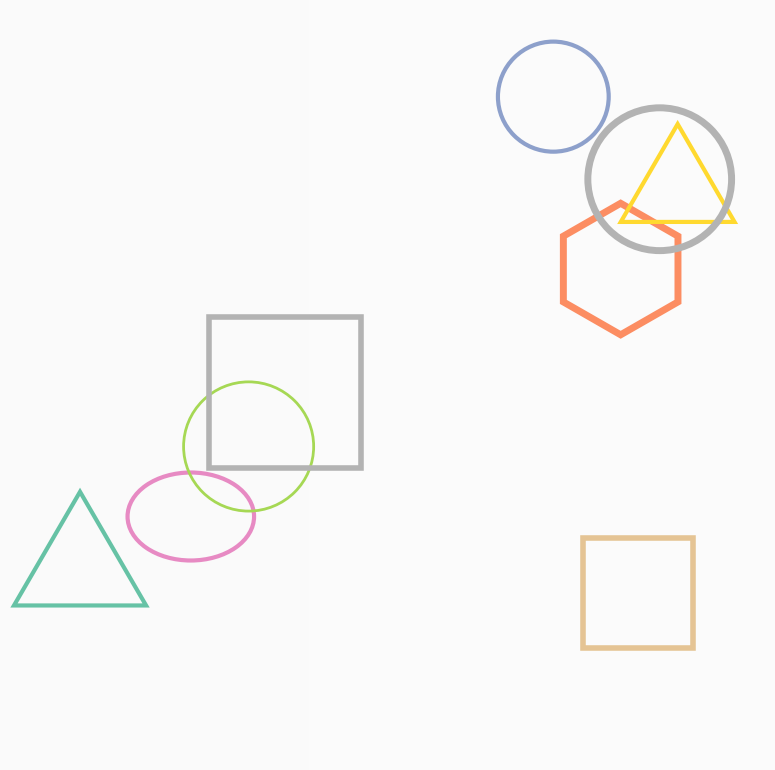[{"shape": "triangle", "thickness": 1.5, "radius": 0.49, "center": [0.103, 0.263]}, {"shape": "hexagon", "thickness": 2.5, "radius": 0.43, "center": [0.801, 0.651]}, {"shape": "circle", "thickness": 1.5, "radius": 0.36, "center": [0.714, 0.874]}, {"shape": "oval", "thickness": 1.5, "radius": 0.41, "center": [0.246, 0.329]}, {"shape": "circle", "thickness": 1, "radius": 0.42, "center": [0.321, 0.42]}, {"shape": "triangle", "thickness": 1.5, "radius": 0.42, "center": [0.874, 0.754]}, {"shape": "square", "thickness": 2, "radius": 0.36, "center": [0.823, 0.23]}, {"shape": "circle", "thickness": 2.5, "radius": 0.46, "center": [0.851, 0.767]}, {"shape": "square", "thickness": 2, "radius": 0.49, "center": [0.368, 0.49]}]